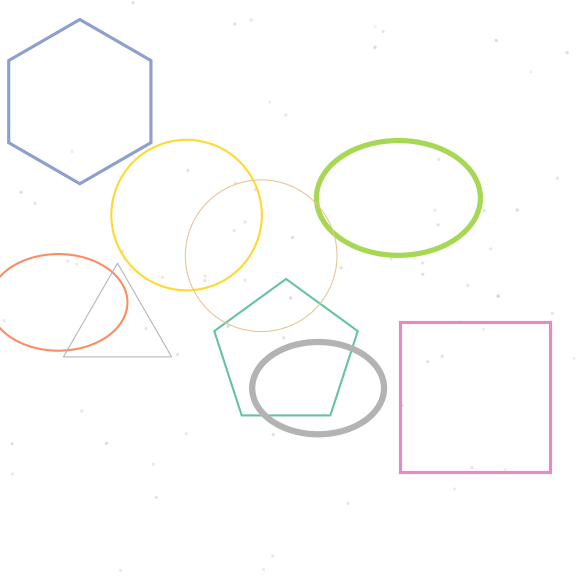[{"shape": "pentagon", "thickness": 1, "radius": 0.65, "center": [0.495, 0.385]}, {"shape": "oval", "thickness": 1, "radius": 0.6, "center": [0.101, 0.476]}, {"shape": "hexagon", "thickness": 1.5, "radius": 0.71, "center": [0.138, 0.823]}, {"shape": "square", "thickness": 1.5, "radius": 0.65, "center": [0.822, 0.311]}, {"shape": "oval", "thickness": 2.5, "radius": 0.71, "center": [0.69, 0.656]}, {"shape": "circle", "thickness": 1, "radius": 0.65, "center": [0.323, 0.627]}, {"shape": "circle", "thickness": 0.5, "radius": 0.66, "center": [0.452, 0.556]}, {"shape": "oval", "thickness": 3, "radius": 0.57, "center": [0.551, 0.327]}, {"shape": "triangle", "thickness": 0.5, "radius": 0.54, "center": [0.204, 0.435]}]